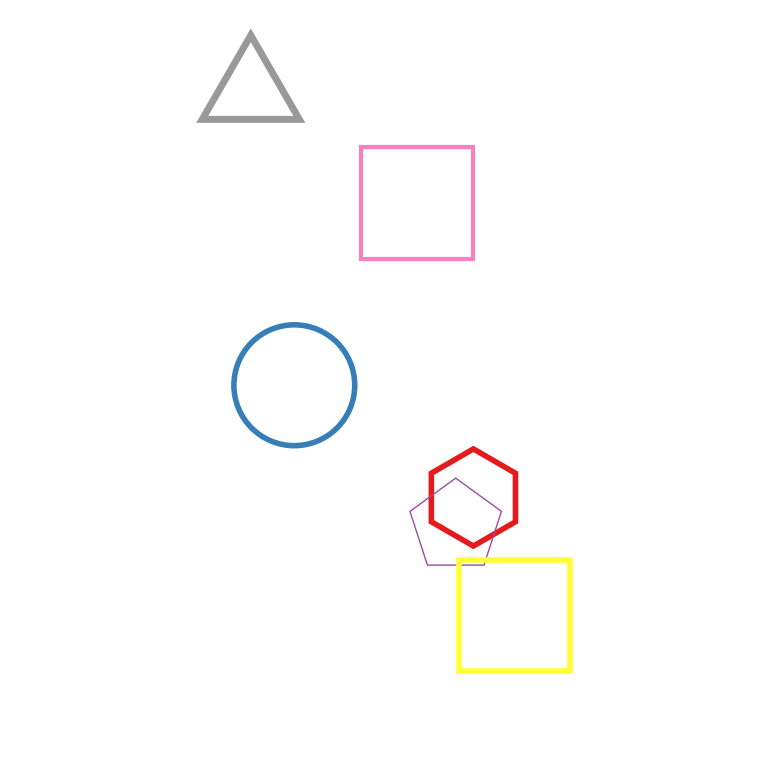[{"shape": "hexagon", "thickness": 2, "radius": 0.32, "center": [0.615, 0.354]}, {"shape": "circle", "thickness": 2, "radius": 0.39, "center": [0.382, 0.5]}, {"shape": "pentagon", "thickness": 0.5, "radius": 0.31, "center": [0.592, 0.317]}, {"shape": "square", "thickness": 2, "radius": 0.36, "center": [0.669, 0.201]}, {"shape": "square", "thickness": 1.5, "radius": 0.36, "center": [0.542, 0.737]}, {"shape": "triangle", "thickness": 2.5, "radius": 0.36, "center": [0.326, 0.881]}]